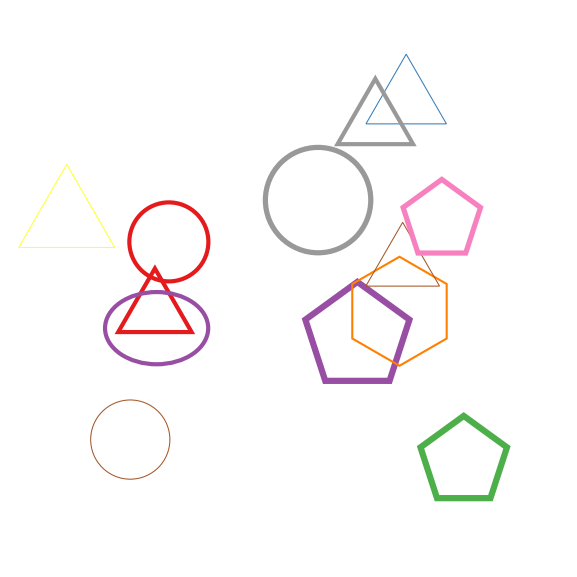[{"shape": "circle", "thickness": 2, "radius": 0.34, "center": [0.292, 0.58]}, {"shape": "triangle", "thickness": 2, "radius": 0.37, "center": [0.268, 0.461]}, {"shape": "triangle", "thickness": 0.5, "radius": 0.4, "center": [0.703, 0.825]}, {"shape": "pentagon", "thickness": 3, "radius": 0.39, "center": [0.803, 0.2]}, {"shape": "pentagon", "thickness": 3, "radius": 0.47, "center": [0.619, 0.416]}, {"shape": "oval", "thickness": 2, "radius": 0.45, "center": [0.271, 0.431]}, {"shape": "hexagon", "thickness": 1, "radius": 0.47, "center": [0.692, 0.46]}, {"shape": "triangle", "thickness": 0.5, "radius": 0.48, "center": [0.116, 0.619]}, {"shape": "triangle", "thickness": 0.5, "radius": 0.37, "center": [0.697, 0.541]}, {"shape": "circle", "thickness": 0.5, "radius": 0.34, "center": [0.226, 0.238]}, {"shape": "pentagon", "thickness": 2.5, "radius": 0.35, "center": [0.765, 0.618]}, {"shape": "triangle", "thickness": 2, "radius": 0.38, "center": [0.65, 0.787]}, {"shape": "circle", "thickness": 2.5, "radius": 0.46, "center": [0.551, 0.653]}]